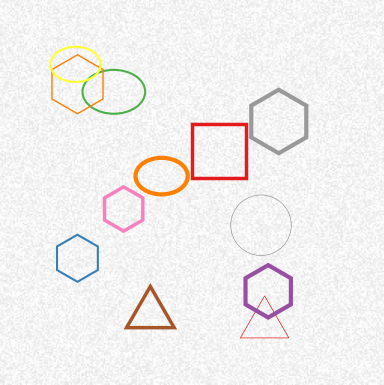[{"shape": "square", "thickness": 2.5, "radius": 0.35, "center": [0.568, 0.607]}, {"shape": "triangle", "thickness": 0.5, "radius": 0.36, "center": [0.687, 0.159]}, {"shape": "hexagon", "thickness": 1.5, "radius": 0.31, "center": [0.201, 0.329]}, {"shape": "oval", "thickness": 1.5, "radius": 0.41, "center": [0.296, 0.762]}, {"shape": "hexagon", "thickness": 3, "radius": 0.34, "center": [0.697, 0.243]}, {"shape": "oval", "thickness": 3, "radius": 0.34, "center": [0.42, 0.543]}, {"shape": "hexagon", "thickness": 1, "radius": 0.38, "center": [0.201, 0.781]}, {"shape": "oval", "thickness": 1.5, "radius": 0.33, "center": [0.196, 0.833]}, {"shape": "triangle", "thickness": 2.5, "radius": 0.36, "center": [0.39, 0.185]}, {"shape": "hexagon", "thickness": 2.5, "radius": 0.29, "center": [0.321, 0.457]}, {"shape": "hexagon", "thickness": 3, "radius": 0.41, "center": [0.724, 0.684]}, {"shape": "circle", "thickness": 0.5, "radius": 0.39, "center": [0.678, 0.415]}]